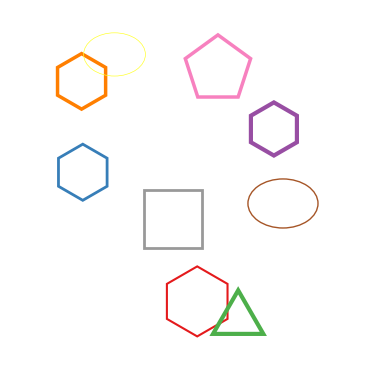[{"shape": "hexagon", "thickness": 1.5, "radius": 0.45, "center": [0.512, 0.217]}, {"shape": "hexagon", "thickness": 2, "radius": 0.36, "center": [0.215, 0.553]}, {"shape": "triangle", "thickness": 3, "radius": 0.38, "center": [0.619, 0.17]}, {"shape": "hexagon", "thickness": 3, "radius": 0.34, "center": [0.711, 0.665]}, {"shape": "hexagon", "thickness": 2.5, "radius": 0.36, "center": [0.212, 0.789]}, {"shape": "oval", "thickness": 0.5, "radius": 0.4, "center": [0.297, 0.859]}, {"shape": "oval", "thickness": 1, "radius": 0.45, "center": [0.735, 0.471]}, {"shape": "pentagon", "thickness": 2.5, "radius": 0.45, "center": [0.566, 0.82]}, {"shape": "square", "thickness": 2, "radius": 0.38, "center": [0.448, 0.431]}]